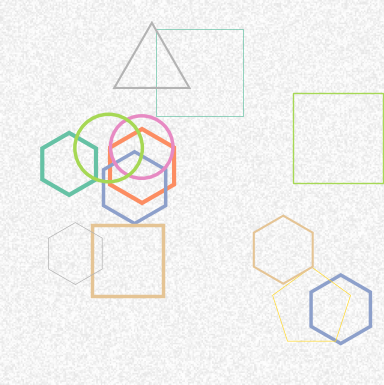[{"shape": "square", "thickness": 0.5, "radius": 0.56, "center": [0.518, 0.813]}, {"shape": "hexagon", "thickness": 3, "radius": 0.4, "center": [0.18, 0.574]}, {"shape": "hexagon", "thickness": 3, "radius": 0.48, "center": [0.369, 0.569]}, {"shape": "hexagon", "thickness": 2.5, "radius": 0.45, "center": [0.885, 0.197]}, {"shape": "hexagon", "thickness": 2.5, "radius": 0.47, "center": [0.35, 0.513]}, {"shape": "circle", "thickness": 2.5, "radius": 0.41, "center": [0.368, 0.618]}, {"shape": "square", "thickness": 1, "radius": 0.58, "center": [0.878, 0.642]}, {"shape": "circle", "thickness": 2.5, "radius": 0.44, "center": [0.282, 0.616]}, {"shape": "pentagon", "thickness": 0.5, "radius": 0.53, "center": [0.809, 0.2]}, {"shape": "hexagon", "thickness": 1.5, "radius": 0.44, "center": [0.736, 0.351]}, {"shape": "square", "thickness": 2.5, "radius": 0.46, "center": [0.332, 0.322]}, {"shape": "triangle", "thickness": 1.5, "radius": 0.56, "center": [0.394, 0.828]}, {"shape": "hexagon", "thickness": 0.5, "radius": 0.4, "center": [0.196, 0.341]}]